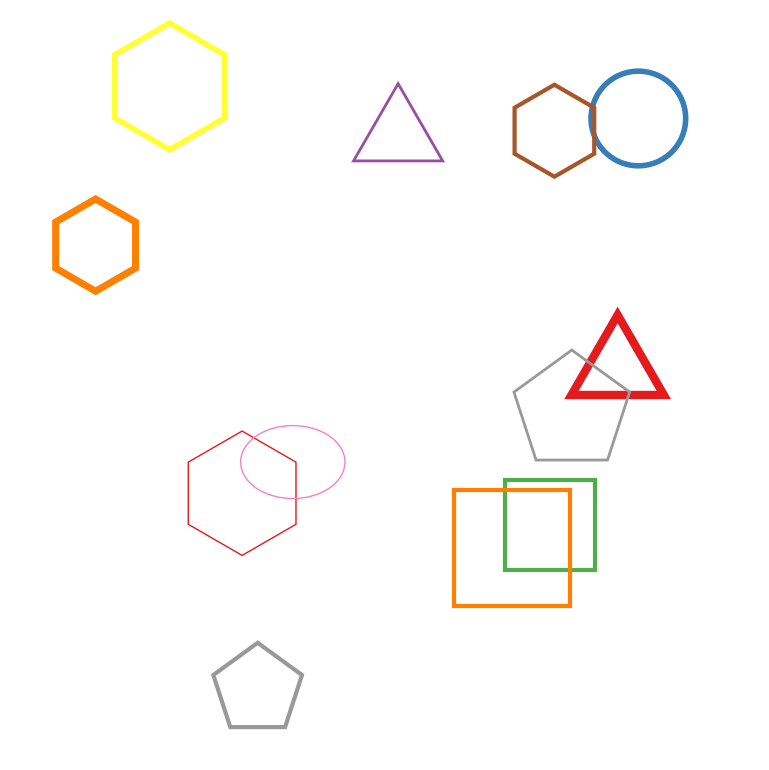[{"shape": "triangle", "thickness": 3, "radius": 0.35, "center": [0.802, 0.522]}, {"shape": "hexagon", "thickness": 0.5, "radius": 0.4, "center": [0.314, 0.359]}, {"shape": "circle", "thickness": 2, "radius": 0.31, "center": [0.829, 0.846]}, {"shape": "square", "thickness": 1.5, "radius": 0.29, "center": [0.714, 0.318]}, {"shape": "triangle", "thickness": 1, "radius": 0.33, "center": [0.517, 0.824]}, {"shape": "hexagon", "thickness": 2.5, "radius": 0.3, "center": [0.124, 0.682]}, {"shape": "square", "thickness": 1.5, "radius": 0.38, "center": [0.665, 0.288]}, {"shape": "hexagon", "thickness": 2, "radius": 0.41, "center": [0.22, 0.888]}, {"shape": "hexagon", "thickness": 1.5, "radius": 0.3, "center": [0.72, 0.83]}, {"shape": "oval", "thickness": 0.5, "radius": 0.34, "center": [0.38, 0.4]}, {"shape": "pentagon", "thickness": 1, "radius": 0.39, "center": [0.743, 0.466]}, {"shape": "pentagon", "thickness": 1.5, "radius": 0.3, "center": [0.335, 0.105]}]